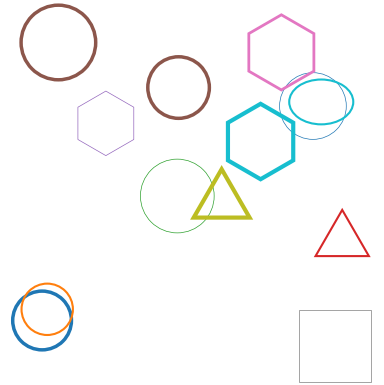[{"shape": "circle", "thickness": 2.5, "radius": 0.38, "center": [0.109, 0.168]}, {"shape": "circle", "thickness": 0.5, "radius": 0.43, "center": [0.813, 0.725]}, {"shape": "circle", "thickness": 1.5, "radius": 0.33, "center": [0.123, 0.197]}, {"shape": "circle", "thickness": 0.5, "radius": 0.48, "center": [0.46, 0.491]}, {"shape": "triangle", "thickness": 1.5, "radius": 0.4, "center": [0.889, 0.375]}, {"shape": "hexagon", "thickness": 0.5, "radius": 0.42, "center": [0.275, 0.68]}, {"shape": "circle", "thickness": 2.5, "radius": 0.4, "center": [0.464, 0.773]}, {"shape": "circle", "thickness": 2.5, "radius": 0.48, "center": [0.152, 0.89]}, {"shape": "hexagon", "thickness": 2, "radius": 0.49, "center": [0.731, 0.864]}, {"shape": "square", "thickness": 0.5, "radius": 0.47, "center": [0.87, 0.101]}, {"shape": "triangle", "thickness": 3, "radius": 0.42, "center": [0.576, 0.477]}, {"shape": "oval", "thickness": 1.5, "radius": 0.42, "center": [0.834, 0.735]}, {"shape": "hexagon", "thickness": 3, "radius": 0.49, "center": [0.677, 0.632]}]